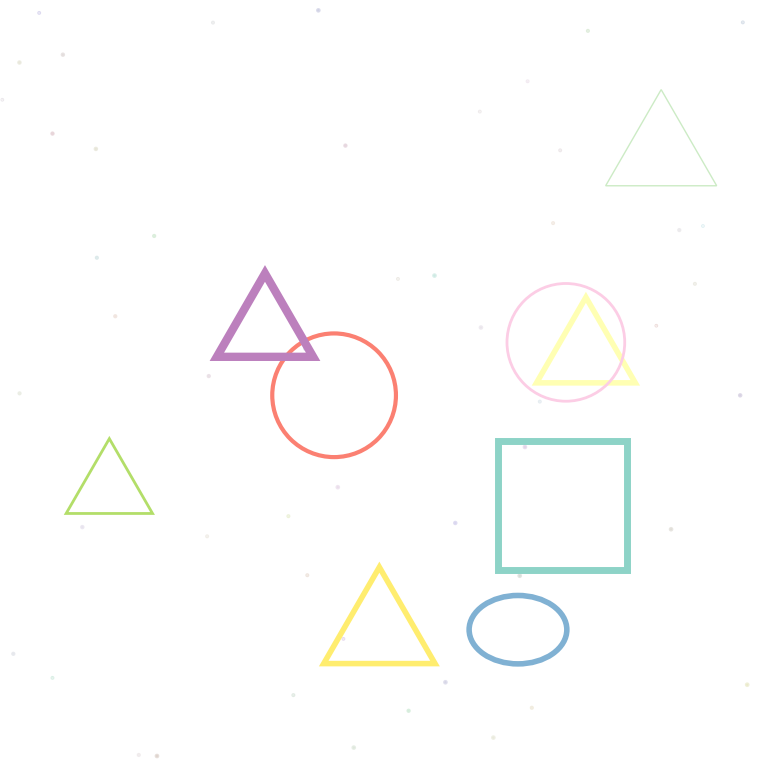[{"shape": "square", "thickness": 2.5, "radius": 0.42, "center": [0.731, 0.343]}, {"shape": "triangle", "thickness": 2, "radius": 0.37, "center": [0.761, 0.54]}, {"shape": "circle", "thickness": 1.5, "radius": 0.4, "center": [0.434, 0.487]}, {"shape": "oval", "thickness": 2, "radius": 0.32, "center": [0.673, 0.182]}, {"shape": "triangle", "thickness": 1, "radius": 0.32, "center": [0.142, 0.366]}, {"shape": "circle", "thickness": 1, "radius": 0.38, "center": [0.735, 0.555]}, {"shape": "triangle", "thickness": 3, "radius": 0.36, "center": [0.344, 0.573]}, {"shape": "triangle", "thickness": 0.5, "radius": 0.42, "center": [0.859, 0.8]}, {"shape": "triangle", "thickness": 2, "radius": 0.42, "center": [0.493, 0.18]}]